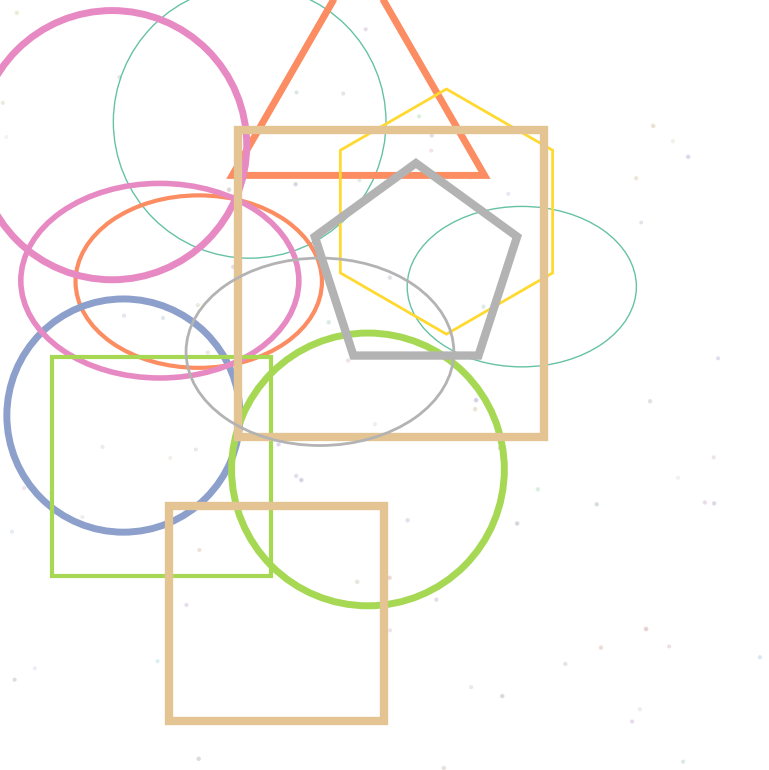[{"shape": "circle", "thickness": 0.5, "radius": 0.89, "center": [0.324, 0.842]}, {"shape": "oval", "thickness": 0.5, "radius": 0.74, "center": [0.678, 0.628]}, {"shape": "triangle", "thickness": 2.5, "radius": 0.95, "center": [0.465, 0.867]}, {"shape": "oval", "thickness": 1.5, "radius": 0.8, "center": [0.258, 0.634]}, {"shape": "circle", "thickness": 2.5, "radius": 0.76, "center": [0.16, 0.46]}, {"shape": "oval", "thickness": 2, "radius": 0.9, "center": [0.208, 0.635]}, {"shape": "circle", "thickness": 2.5, "radius": 0.87, "center": [0.146, 0.811]}, {"shape": "square", "thickness": 1.5, "radius": 0.71, "center": [0.21, 0.394]}, {"shape": "circle", "thickness": 2.5, "radius": 0.89, "center": [0.478, 0.39]}, {"shape": "hexagon", "thickness": 1, "radius": 0.8, "center": [0.58, 0.725]}, {"shape": "square", "thickness": 3, "radius": 1.0, "center": [0.508, 0.632]}, {"shape": "square", "thickness": 3, "radius": 0.7, "center": [0.359, 0.203]}, {"shape": "oval", "thickness": 1, "radius": 0.87, "center": [0.415, 0.543]}, {"shape": "pentagon", "thickness": 3, "radius": 0.69, "center": [0.54, 0.65]}]